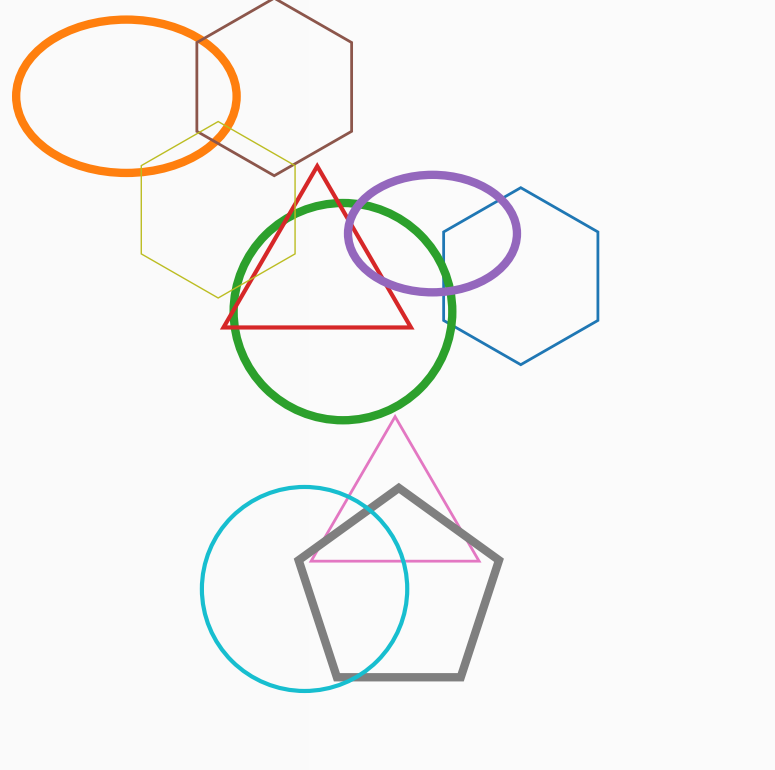[{"shape": "hexagon", "thickness": 1, "radius": 0.57, "center": [0.672, 0.641]}, {"shape": "oval", "thickness": 3, "radius": 0.71, "center": [0.163, 0.875]}, {"shape": "circle", "thickness": 3, "radius": 0.71, "center": [0.443, 0.595]}, {"shape": "triangle", "thickness": 1.5, "radius": 0.7, "center": [0.409, 0.645]}, {"shape": "oval", "thickness": 3, "radius": 0.54, "center": [0.558, 0.697]}, {"shape": "hexagon", "thickness": 1, "radius": 0.58, "center": [0.354, 0.887]}, {"shape": "triangle", "thickness": 1, "radius": 0.63, "center": [0.51, 0.334]}, {"shape": "pentagon", "thickness": 3, "radius": 0.68, "center": [0.515, 0.23]}, {"shape": "hexagon", "thickness": 0.5, "radius": 0.57, "center": [0.282, 0.728]}, {"shape": "circle", "thickness": 1.5, "radius": 0.66, "center": [0.393, 0.235]}]